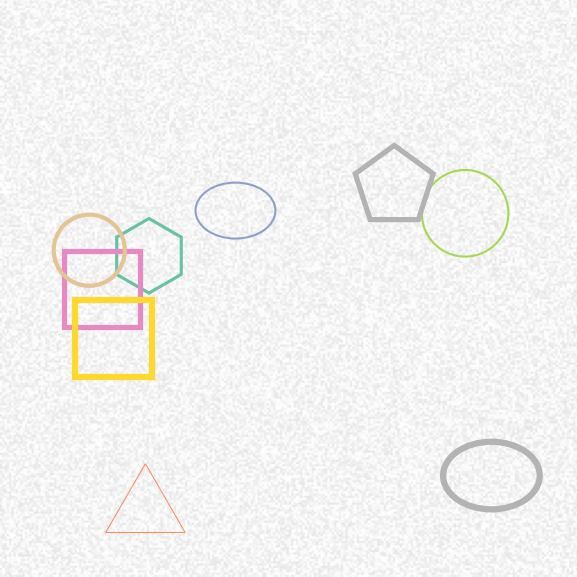[{"shape": "hexagon", "thickness": 1.5, "radius": 0.32, "center": [0.258, 0.556]}, {"shape": "triangle", "thickness": 0.5, "radius": 0.4, "center": [0.252, 0.117]}, {"shape": "oval", "thickness": 1, "radius": 0.35, "center": [0.408, 0.635]}, {"shape": "square", "thickness": 2.5, "radius": 0.33, "center": [0.176, 0.498]}, {"shape": "circle", "thickness": 1, "radius": 0.37, "center": [0.805, 0.63]}, {"shape": "square", "thickness": 3, "radius": 0.33, "center": [0.196, 0.413]}, {"shape": "circle", "thickness": 2, "radius": 0.31, "center": [0.155, 0.566]}, {"shape": "pentagon", "thickness": 2.5, "radius": 0.36, "center": [0.683, 0.676]}, {"shape": "oval", "thickness": 3, "radius": 0.42, "center": [0.851, 0.176]}]